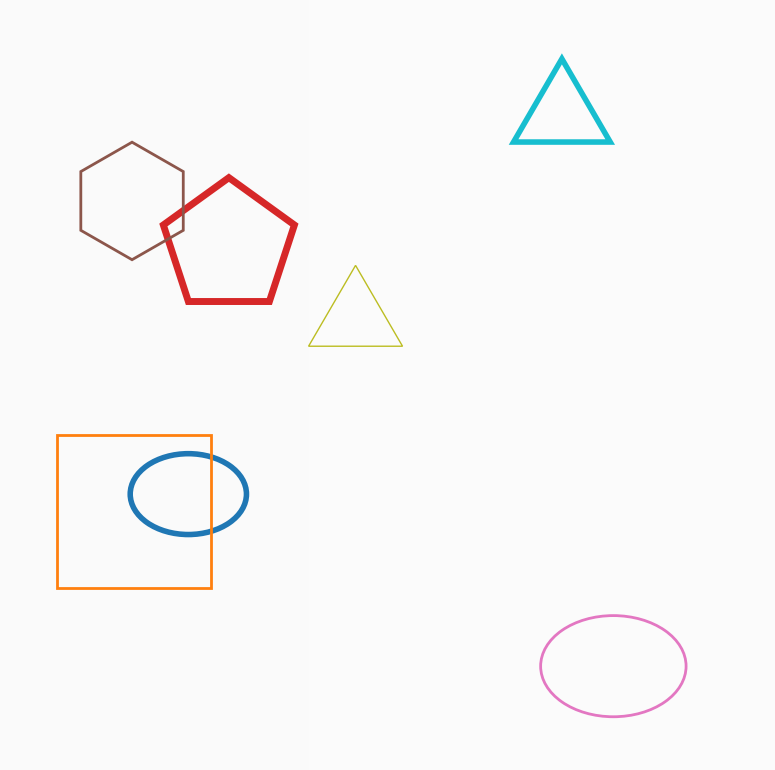[{"shape": "oval", "thickness": 2, "radius": 0.37, "center": [0.243, 0.358]}, {"shape": "square", "thickness": 1, "radius": 0.5, "center": [0.173, 0.336]}, {"shape": "pentagon", "thickness": 2.5, "radius": 0.44, "center": [0.295, 0.68]}, {"shape": "hexagon", "thickness": 1, "radius": 0.38, "center": [0.17, 0.739]}, {"shape": "oval", "thickness": 1, "radius": 0.47, "center": [0.791, 0.135]}, {"shape": "triangle", "thickness": 0.5, "radius": 0.35, "center": [0.459, 0.585]}, {"shape": "triangle", "thickness": 2, "radius": 0.36, "center": [0.725, 0.852]}]